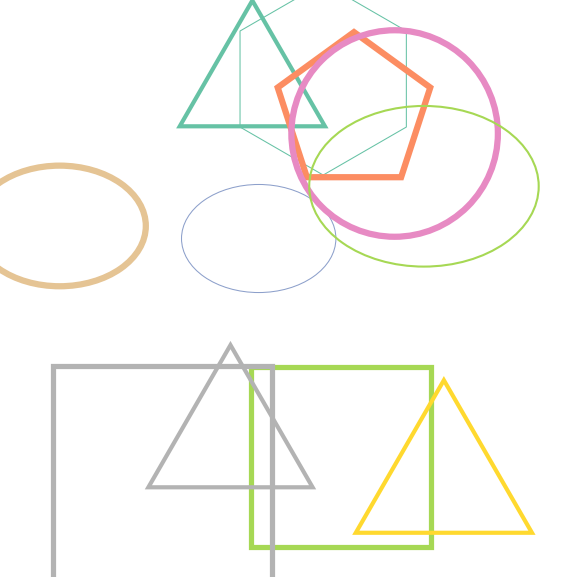[{"shape": "triangle", "thickness": 2, "radius": 0.73, "center": [0.437, 0.853]}, {"shape": "hexagon", "thickness": 0.5, "radius": 0.83, "center": [0.56, 0.862]}, {"shape": "pentagon", "thickness": 3, "radius": 0.69, "center": [0.613, 0.805]}, {"shape": "oval", "thickness": 0.5, "radius": 0.67, "center": [0.448, 0.586]}, {"shape": "circle", "thickness": 3, "radius": 0.89, "center": [0.683, 0.768]}, {"shape": "square", "thickness": 2.5, "radius": 0.78, "center": [0.59, 0.207]}, {"shape": "oval", "thickness": 1, "radius": 0.99, "center": [0.734, 0.677]}, {"shape": "triangle", "thickness": 2, "radius": 0.88, "center": [0.769, 0.165]}, {"shape": "oval", "thickness": 3, "radius": 0.75, "center": [0.103, 0.608]}, {"shape": "square", "thickness": 2.5, "radius": 0.95, "center": [0.282, 0.176]}, {"shape": "triangle", "thickness": 2, "radius": 0.82, "center": [0.399, 0.237]}]